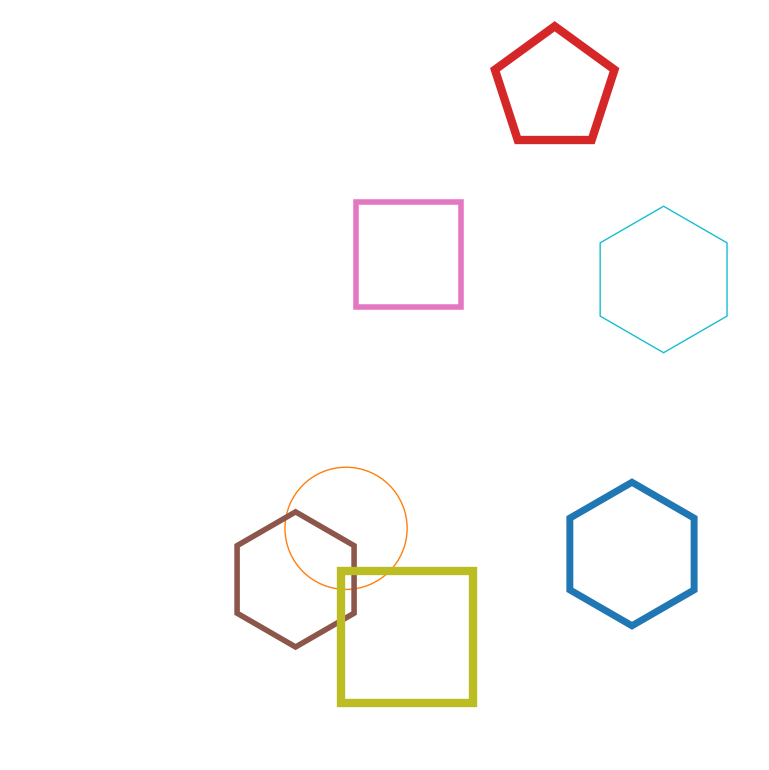[{"shape": "hexagon", "thickness": 2.5, "radius": 0.47, "center": [0.821, 0.281]}, {"shape": "circle", "thickness": 0.5, "radius": 0.4, "center": [0.449, 0.314]}, {"shape": "pentagon", "thickness": 3, "radius": 0.41, "center": [0.72, 0.884]}, {"shape": "hexagon", "thickness": 2, "radius": 0.44, "center": [0.384, 0.247]}, {"shape": "square", "thickness": 2, "radius": 0.34, "center": [0.531, 0.67]}, {"shape": "square", "thickness": 3, "radius": 0.43, "center": [0.529, 0.173]}, {"shape": "hexagon", "thickness": 0.5, "radius": 0.48, "center": [0.862, 0.637]}]